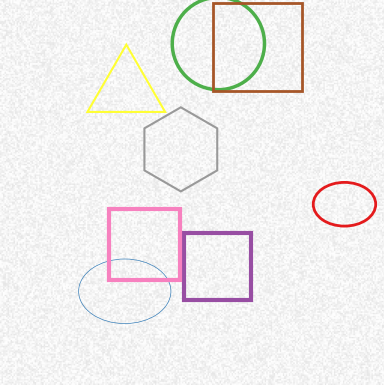[{"shape": "oval", "thickness": 2, "radius": 0.41, "center": [0.895, 0.469]}, {"shape": "oval", "thickness": 0.5, "radius": 0.6, "center": [0.324, 0.243]}, {"shape": "circle", "thickness": 2.5, "radius": 0.6, "center": [0.567, 0.887]}, {"shape": "square", "thickness": 3, "radius": 0.44, "center": [0.565, 0.307]}, {"shape": "triangle", "thickness": 1.5, "radius": 0.58, "center": [0.328, 0.768]}, {"shape": "square", "thickness": 2, "radius": 0.58, "center": [0.668, 0.878]}, {"shape": "square", "thickness": 3, "radius": 0.46, "center": [0.376, 0.364]}, {"shape": "hexagon", "thickness": 1.5, "radius": 0.55, "center": [0.47, 0.612]}]